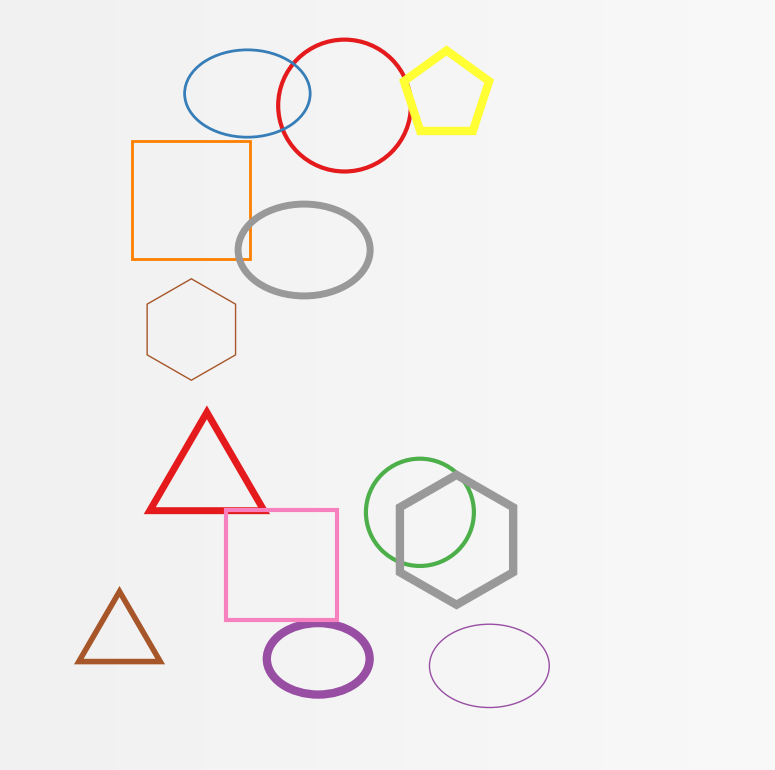[{"shape": "triangle", "thickness": 2.5, "radius": 0.43, "center": [0.267, 0.379]}, {"shape": "circle", "thickness": 1.5, "radius": 0.43, "center": [0.445, 0.863]}, {"shape": "oval", "thickness": 1, "radius": 0.41, "center": [0.319, 0.879]}, {"shape": "circle", "thickness": 1.5, "radius": 0.35, "center": [0.542, 0.335]}, {"shape": "oval", "thickness": 3, "radius": 0.33, "center": [0.411, 0.144]}, {"shape": "oval", "thickness": 0.5, "radius": 0.39, "center": [0.631, 0.135]}, {"shape": "square", "thickness": 1, "radius": 0.38, "center": [0.247, 0.74]}, {"shape": "pentagon", "thickness": 3, "radius": 0.29, "center": [0.576, 0.877]}, {"shape": "triangle", "thickness": 2, "radius": 0.3, "center": [0.154, 0.171]}, {"shape": "hexagon", "thickness": 0.5, "radius": 0.33, "center": [0.247, 0.572]}, {"shape": "square", "thickness": 1.5, "radius": 0.36, "center": [0.363, 0.266]}, {"shape": "oval", "thickness": 2.5, "radius": 0.43, "center": [0.392, 0.675]}, {"shape": "hexagon", "thickness": 3, "radius": 0.42, "center": [0.589, 0.299]}]